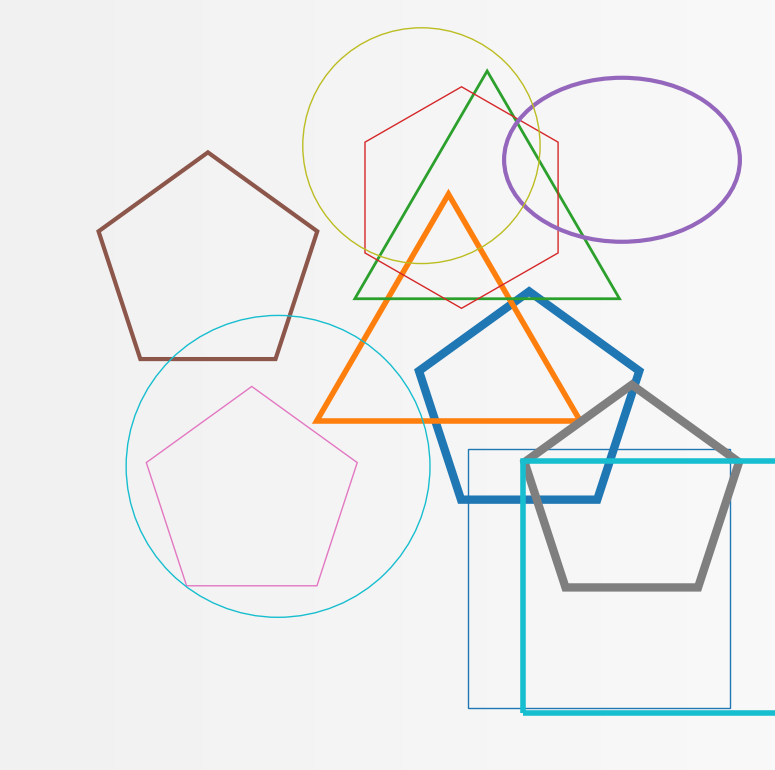[{"shape": "pentagon", "thickness": 3, "radius": 0.75, "center": [0.683, 0.472]}, {"shape": "square", "thickness": 0.5, "radius": 0.84, "center": [0.773, 0.249]}, {"shape": "triangle", "thickness": 2, "radius": 0.98, "center": [0.579, 0.551]}, {"shape": "triangle", "thickness": 1, "radius": 0.99, "center": [0.629, 0.711]}, {"shape": "hexagon", "thickness": 0.5, "radius": 0.72, "center": [0.596, 0.743]}, {"shape": "oval", "thickness": 1.5, "radius": 0.76, "center": [0.803, 0.793]}, {"shape": "pentagon", "thickness": 1.5, "radius": 0.74, "center": [0.268, 0.654]}, {"shape": "pentagon", "thickness": 0.5, "radius": 0.72, "center": [0.325, 0.355]}, {"shape": "pentagon", "thickness": 3, "radius": 0.73, "center": [0.815, 0.355]}, {"shape": "circle", "thickness": 0.5, "radius": 0.77, "center": [0.544, 0.811]}, {"shape": "circle", "thickness": 0.5, "radius": 0.98, "center": [0.359, 0.394]}, {"shape": "square", "thickness": 2, "radius": 0.82, "center": [0.838, 0.238]}]